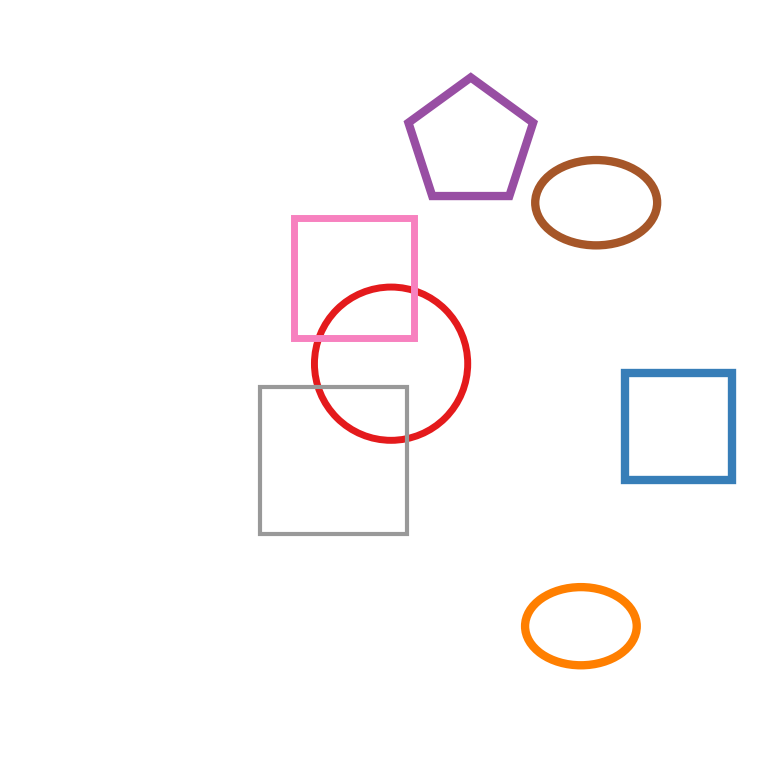[{"shape": "circle", "thickness": 2.5, "radius": 0.5, "center": [0.508, 0.528]}, {"shape": "square", "thickness": 3, "radius": 0.35, "center": [0.881, 0.446]}, {"shape": "pentagon", "thickness": 3, "radius": 0.43, "center": [0.611, 0.814]}, {"shape": "oval", "thickness": 3, "radius": 0.36, "center": [0.754, 0.187]}, {"shape": "oval", "thickness": 3, "radius": 0.4, "center": [0.774, 0.737]}, {"shape": "square", "thickness": 2.5, "radius": 0.39, "center": [0.459, 0.639]}, {"shape": "square", "thickness": 1.5, "radius": 0.48, "center": [0.433, 0.402]}]